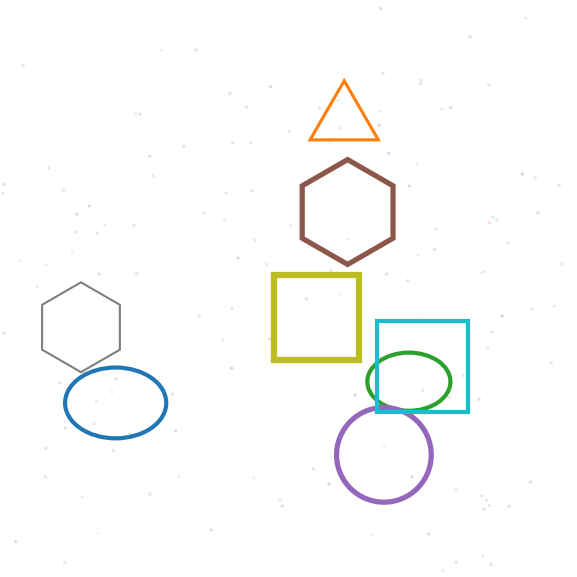[{"shape": "oval", "thickness": 2, "radius": 0.44, "center": [0.2, 0.301]}, {"shape": "triangle", "thickness": 1.5, "radius": 0.34, "center": [0.596, 0.791]}, {"shape": "oval", "thickness": 2, "radius": 0.36, "center": [0.708, 0.338]}, {"shape": "circle", "thickness": 2.5, "radius": 0.41, "center": [0.665, 0.212]}, {"shape": "hexagon", "thickness": 2.5, "radius": 0.45, "center": [0.602, 0.632]}, {"shape": "hexagon", "thickness": 1, "radius": 0.39, "center": [0.14, 0.432]}, {"shape": "square", "thickness": 3, "radius": 0.37, "center": [0.548, 0.45]}, {"shape": "square", "thickness": 2, "radius": 0.4, "center": [0.731, 0.364]}]